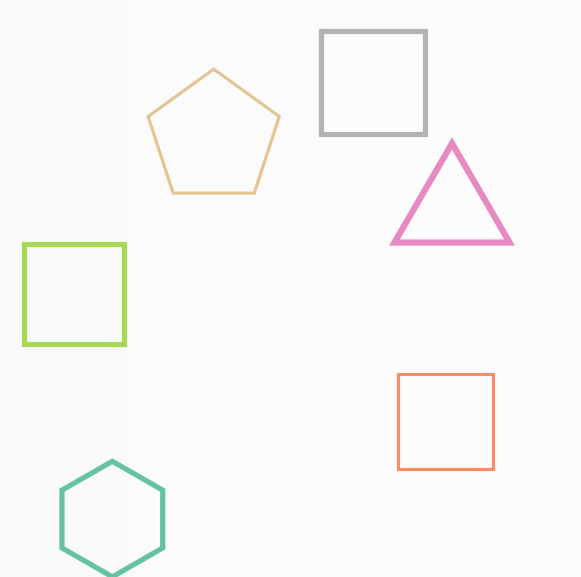[{"shape": "hexagon", "thickness": 2.5, "radius": 0.5, "center": [0.193, 0.1]}, {"shape": "square", "thickness": 1.5, "radius": 0.41, "center": [0.766, 0.269]}, {"shape": "triangle", "thickness": 3, "radius": 0.57, "center": [0.778, 0.636]}, {"shape": "square", "thickness": 2.5, "radius": 0.43, "center": [0.128, 0.49]}, {"shape": "pentagon", "thickness": 1.5, "radius": 0.59, "center": [0.368, 0.761]}, {"shape": "square", "thickness": 2.5, "radius": 0.45, "center": [0.642, 0.857]}]